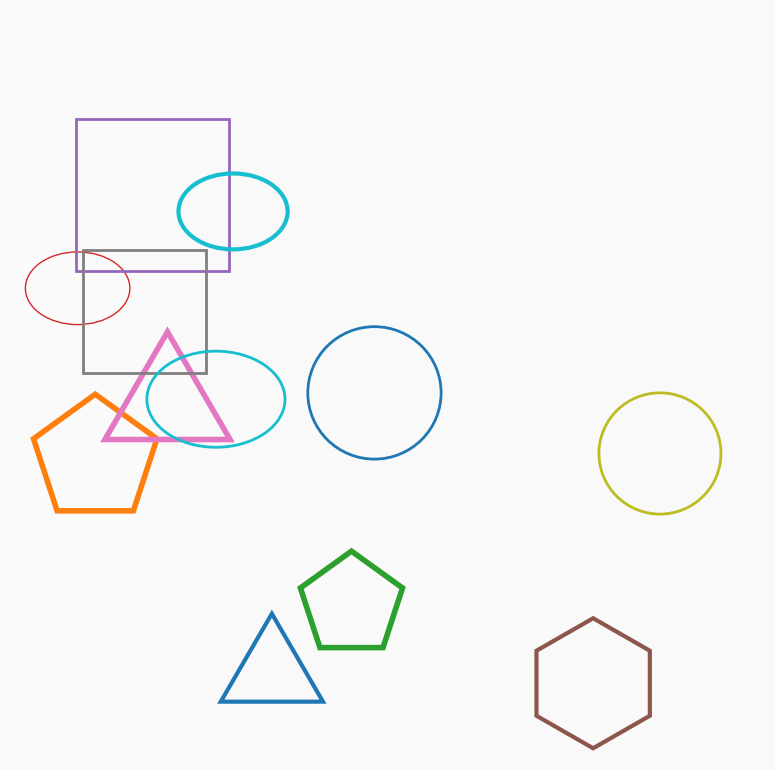[{"shape": "triangle", "thickness": 1.5, "radius": 0.38, "center": [0.351, 0.127]}, {"shape": "circle", "thickness": 1, "radius": 0.43, "center": [0.483, 0.49]}, {"shape": "pentagon", "thickness": 2, "radius": 0.42, "center": [0.123, 0.404]}, {"shape": "pentagon", "thickness": 2, "radius": 0.35, "center": [0.454, 0.215]}, {"shape": "oval", "thickness": 0.5, "radius": 0.34, "center": [0.1, 0.626]}, {"shape": "square", "thickness": 1, "radius": 0.49, "center": [0.197, 0.747]}, {"shape": "hexagon", "thickness": 1.5, "radius": 0.42, "center": [0.765, 0.113]}, {"shape": "triangle", "thickness": 2, "radius": 0.47, "center": [0.216, 0.476]}, {"shape": "square", "thickness": 1, "radius": 0.4, "center": [0.186, 0.596]}, {"shape": "circle", "thickness": 1, "radius": 0.39, "center": [0.852, 0.411]}, {"shape": "oval", "thickness": 1.5, "radius": 0.35, "center": [0.301, 0.725]}, {"shape": "oval", "thickness": 1, "radius": 0.45, "center": [0.279, 0.482]}]